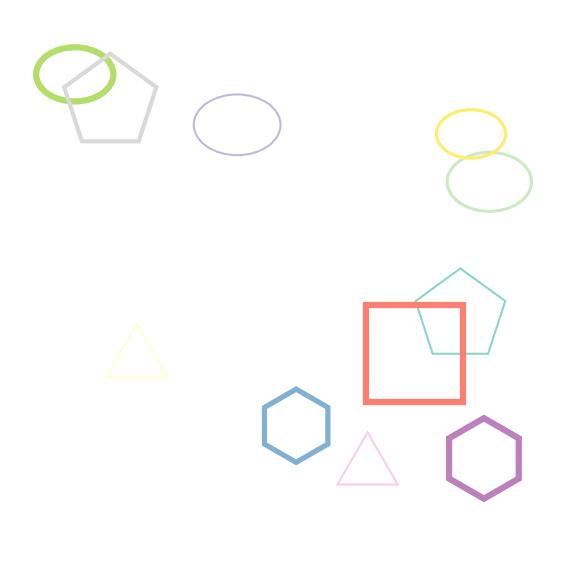[{"shape": "pentagon", "thickness": 1, "radius": 0.41, "center": [0.797, 0.453]}, {"shape": "triangle", "thickness": 0.5, "radius": 0.3, "center": [0.237, 0.378]}, {"shape": "oval", "thickness": 1, "radius": 0.38, "center": [0.411, 0.783]}, {"shape": "square", "thickness": 3, "radius": 0.42, "center": [0.718, 0.387]}, {"shape": "hexagon", "thickness": 2.5, "radius": 0.32, "center": [0.513, 0.262]}, {"shape": "oval", "thickness": 3, "radius": 0.33, "center": [0.129, 0.87]}, {"shape": "triangle", "thickness": 1, "radius": 0.3, "center": [0.637, 0.19]}, {"shape": "pentagon", "thickness": 2, "radius": 0.42, "center": [0.191, 0.822]}, {"shape": "hexagon", "thickness": 3, "radius": 0.35, "center": [0.838, 0.205]}, {"shape": "oval", "thickness": 1.5, "radius": 0.36, "center": [0.847, 0.684]}, {"shape": "oval", "thickness": 1.5, "radius": 0.3, "center": [0.816, 0.767]}]